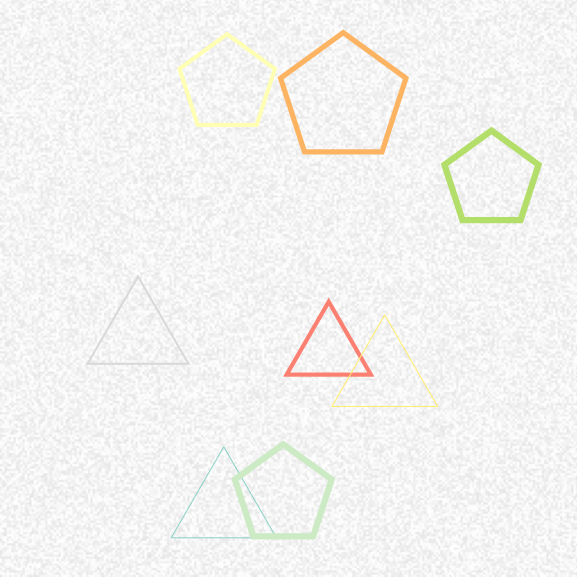[{"shape": "triangle", "thickness": 0.5, "radius": 0.53, "center": [0.388, 0.12]}, {"shape": "pentagon", "thickness": 2, "radius": 0.43, "center": [0.393, 0.853]}, {"shape": "triangle", "thickness": 2, "radius": 0.42, "center": [0.569, 0.393]}, {"shape": "pentagon", "thickness": 2.5, "radius": 0.57, "center": [0.594, 0.829]}, {"shape": "pentagon", "thickness": 3, "radius": 0.43, "center": [0.851, 0.687]}, {"shape": "triangle", "thickness": 1, "radius": 0.5, "center": [0.239, 0.42]}, {"shape": "pentagon", "thickness": 3, "radius": 0.44, "center": [0.491, 0.142]}, {"shape": "triangle", "thickness": 0.5, "radius": 0.53, "center": [0.666, 0.348]}]